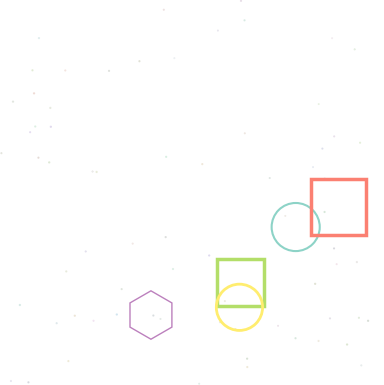[{"shape": "circle", "thickness": 1.5, "radius": 0.31, "center": [0.768, 0.41]}, {"shape": "square", "thickness": 2.5, "radius": 0.36, "center": [0.88, 0.463]}, {"shape": "square", "thickness": 2.5, "radius": 0.31, "center": [0.624, 0.267]}, {"shape": "hexagon", "thickness": 1, "radius": 0.31, "center": [0.392, 0.182]}, {"shape": "circle", "thickness": 2, "radius": 0.3, "center": [0.622, 0.202]}]